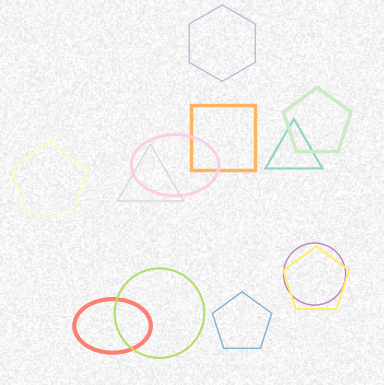[{"shape": "triangle", "thickness": 1.5, "radius": 0.43, "center": [0.763, 0.605]}, {"shape": "pentagon", "thickness": 1, "radius": 0.52, "center": [0.128, 0.529]}, {"shape": "hexagon", "thickness": 1, "radius": 0.5, "center": [0.577, 0.888]}, {"shape": "oval", "thickness": 3, "radius": 0.5, "center": [0.292, 0.154]}, {"shape": "pentagon", "thickness": 1, "radius": 0.41, "center": [0.629, 0.161]}, {"shape": "square", "thickness": 2.5, "radius": 0.42, "center": [0.579, 0.643]}, {"shape": "circle", "thickness": 1.5, "radius": 0.58, "center": [0.414, 0.187]}, {"shape": "oval", "thickness": 2, "radius": 0.57, "center": [0.455, 0.571]}, {"shape": "triangle", "thickness": 1, "radius": 0.49, "center": [0.391, 0.527]}, {"shape": "circle", "thickness": 1, "radius": 0.4, "center": [0.817, 0.288]}, {"shape": "pentagon", "thickness": 2.5, "radius": 0.46, "center": [0.824, 0.681]}, {"shape": "pentagon", "thickness": 1.5, "radius": 0.45, "center": [0.821, 0.27]}]